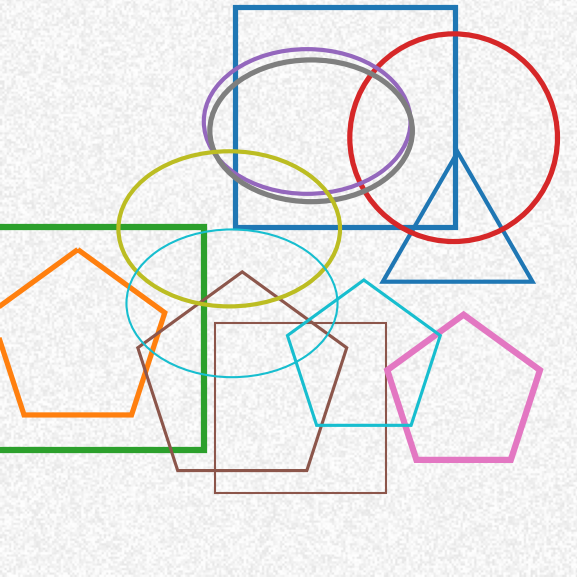[{"shape": "triangle", "thickness": 2, "radius": 0.75, "center": [0.792, 0.586]}, {"shape": "square", "thickness": 2.5, "radius": 0.95, "center": [0.598, 0.796]}, {"shape": "pentagon", "thickness": 2.5, "radius": 0.79, "center": [0.135, 0.409]}, {"shape": "square", "thickness": 3, "radius": 0.97, "center": [0.161, 0.413]}, {"shape": "circle", "thickness": 2.5, "radius": 0.9, "center": [0.786, 0.761]}, {"shape": "oval", "thickness": 2, "radius": 0.89, "center": [0.532, 0.789]}, {"shape": "pentagon", "thickness": 1.5, "radius": 0.95, "center": [0.42, 0.338]}, {"shape": "square", "thickness": 1, "radius": 0.74, "center": [0.521, 0.292]}, {"shape": "pentagon", "thickness": 3, "radius": 0.7, "center": [0.803, 0.315]}, {"shape": "oval", "thickness": 2.5, "radius": 0.88, "center": [0.539, 0.773]}, {"shape": "oval", "thickness": 2, "radius": 0.96, "center": [0.397, 0.603]}, {"shape": "pentagon", "thickness": 1.5, "radius": 0.7, "center": [0.63, 0.375]}, {"shape": "oval", "thickness": 1, "radius": 0.91, "center": [0.402, 0.474]}]